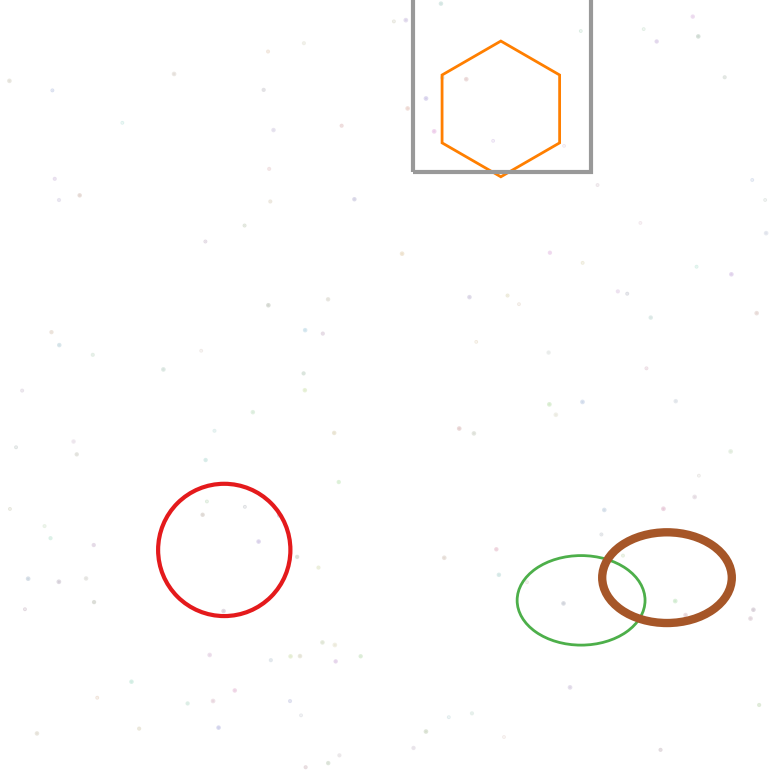[{"shape": "circle", "thickness": 1.5, "radius": 0.43, "center": [0.291, 0.286]}, {"shape": "oval", "thickness": 1, "radius": 0.42, "center": [0.755, 0.22]}, {"shape": "hexagon", "thickness": 1, "radius": 0.44, "center": [0.65, 0.859]}, {"shape": "oval", "thickness": 3, "radius": 0.42, "center": [0.866, 0.25]}, {"shape": "square", "thickness": 1.5, "radius": 0.58, "center": [0.652, 0.891]}]